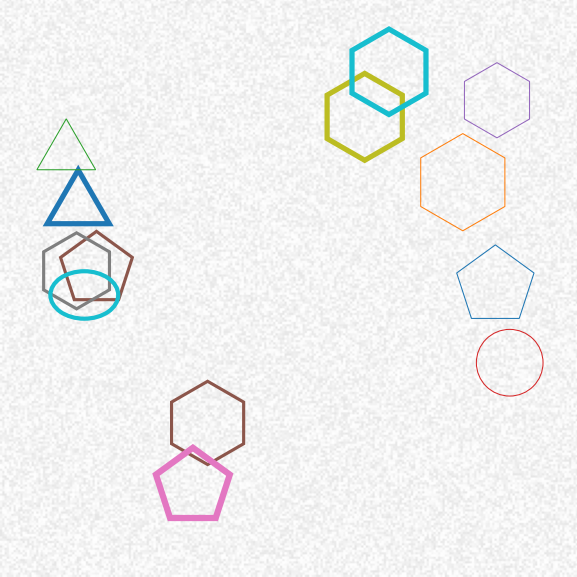[{"shape": "triangle", "thickness": 2.5, "radius": 0.31, "center": [0.135, 0.643]}, {"shape": "pentagon", "thickness": 0.5, "radius": 0.35, "center": [0.858, 0.505]}, {"shape": "hexagon", "thickness": 0.5, "radius": 0.42, "center": [0.801, 0.684]}, {"shape": "triangle", "thickness": 0.5, "radius": 0.29, "center": [0.115, 0.735]}, {"shape": "circle", "thickness": 0.5, "radius": 0.29, "center": [0.883, 0.371]}, {"shape": "hexagon", "thickness": 0.5, "radius": 0.33, "center": [0.861, 0.826]}, {"shape": "pentagon", "thickness": 1.5, "radius": 0.33, "center": [0.167, 0.533]}, {"shape": "hexagon", "thickness": 1.5, "radius": 0.36, "center": [0.359, 0.267]}, {"shape": "pentagon", "thickness": 3, "radius": 0.34, "center": [0.334, 0.157]}, {"shape": "hexagon", "thickness": 1.5, "radius": 0.33, "center": [0.133, 0.53]}, {"shape": "hexagon", "thickness": 2.5, "radius": 0.38, "center": [0.632, 0.797]}, {"shape": "oval", "thickness": 2, "radius": 0.29, "center": [0.146, 0.488]}, {"shape": "hexagon", "thickness": 2.5, "radius": 0.37, "center": [0.674, 0.875]}]